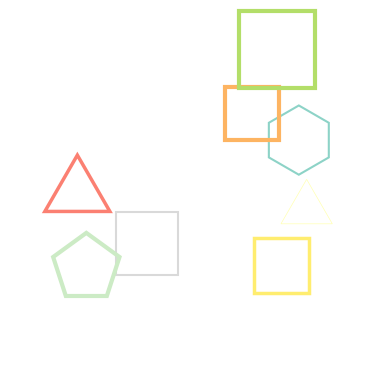[{"shape": "hexagon", "thickness": 1.5, "radius": 0.45, "center": [0.776, 0.636]}, {"shape": "triangle", "thickness": 0.5, "radius": 0.39, "center": [0.796, 0.457]}, {"shape": "triangle", "thickness": 2.5, "radius": 0.49, "center": [0.201, 0.5]}, {"shape": "square", "thickness": 3, "radius": 0.35, "center": [0.655, 0.706]}, {"shape": "square", "thickness": 3, "radius": 0.5, "center": [0.719, 0.872]}, {"shape": "square", "thickness": 1.5, "radius": 0.41, "center": [0.382, 0.368]}, {"shape": "pentagon", "thickness": 3, "radius": 0.45, "center": [0.224, 0.304]}, {"shape": "square", "thickness": 2.5, "radius": 0.36, "center": [0.732, 0.311]}]